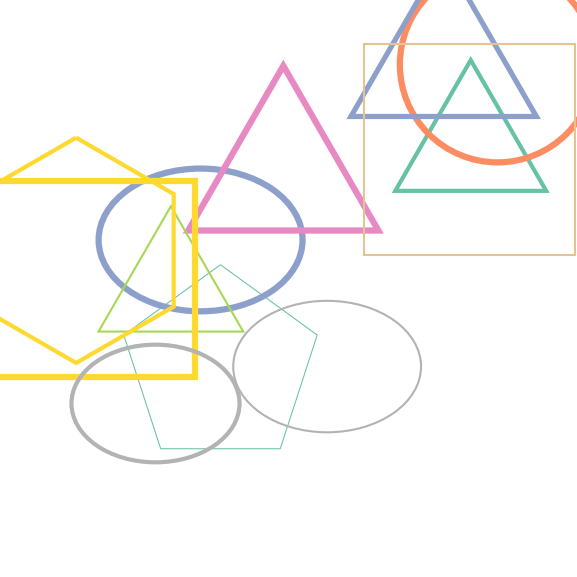[{"shape": "pentagon", "thickness": 0.5, "radius": 0.88, "center": [0.382, 0.365]}, {"shape": "triangle", "thickness": 2, "radius": 0.75, "center": [0.815, 0.744]}, {"shape": "circle", "thickness": 3, "radius": 0.85, "center": [0.862, 0.887]}, {"shape": "oval", "thickness": 3, "radius": 0.88, "center": [0.347, 0.584]}, {"shape": "triangle", "thickness": 2.5, "radius": 0.93, "center": [0.768, 0.89]}, {"shape": "triangle", "thickness": 3, "radius": 0.95, "center": [0.491, 0.695]}, {"shape": "triangle", "thickness": 1, "radius": 0.72, "center": [0.296, 0.497]}, {"shape": "square", "thickness": 3, "radius": 0.85, "center": [0.168, 0.516]}, {"shape": "hexagon", "thickness": 2, "radius": 0.98, "center": [0.132, 0.566]}, {"shape": "square", "thickness": 1, "radius": 0.91, "center": [0.813, 0.74]}, {"shape": "oval", "thickness": 1, "radius": 0.81, "center": [0.566, 0.364]}, {"shape": "oval", "thickness": 2, "radius": 0.73, "center": [0.269, 0.3]}]